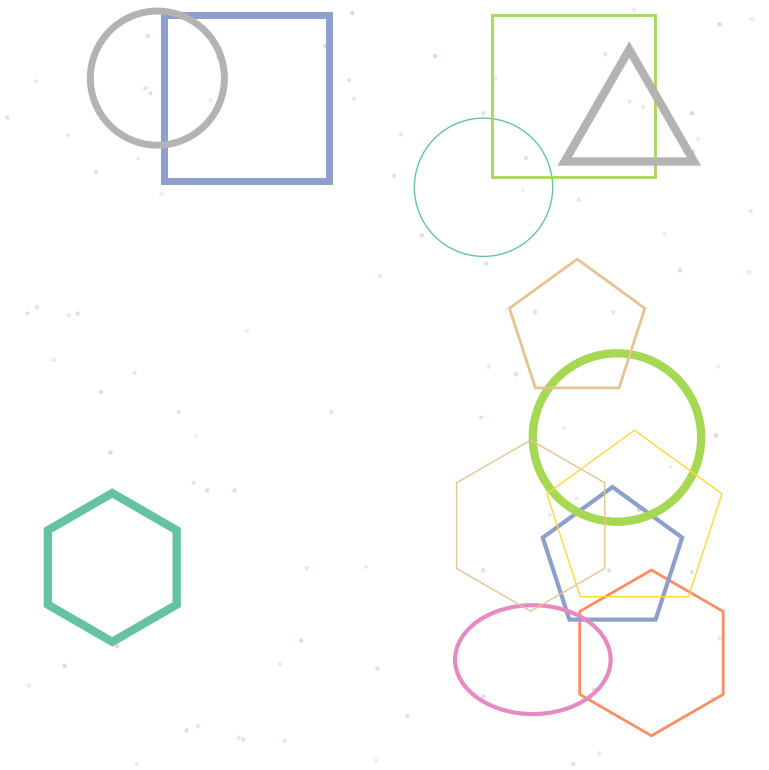[{"shape": "hexagon", "thickness": 3, "radius": 0.48, "center": [0.146, 0.263]}, {"shape": "circle", "thickness": 0.5, "radius": 0.45, "center": [0.628, 0.757]}, {"shape": "hexagon", "thickness": 1, "radius": 0.54, "center": [0.846, 0.152]}, {"shape": "square", "thickness": 2.5, "radius": 0.54, "center": [0.32, 0.873]}, {"shape": "pentagon", "thickness": 1.5, "radius": 0.48, "center": [0.795, 0.272]}, {"shape": "oval", "thickness": 1.5, "radius": 0.5, "center": [0.692, 0.143]}, {"shape": "square", "thickness": 1, "radius": 0.53, "center": [0.745, 0.875]}, {"shape": "circle", "thickness": 3, "radius": 0.55, "center": [0.801, 0.432]}, {"shape": "pentagon", "thickness": 0.5, "radius": 0.6, "center": [0.824, 0.322]}, {"shape": "pentagon", "thickness": 1, "radius": 0.46, "center": [0.75, 0.571]}, {"shape": "hexagon", "thickness": 0.5, "radius": 0.56, "center": [0.689, 0.317]}, {"shape": "triangle", "thickness": 3, "radius": 0.48, "center": [0.817, 0.839]}, {"shape": "circle", "thickness": 2.5, "radius": 0.44, "center": [0.204, 0.899]}]